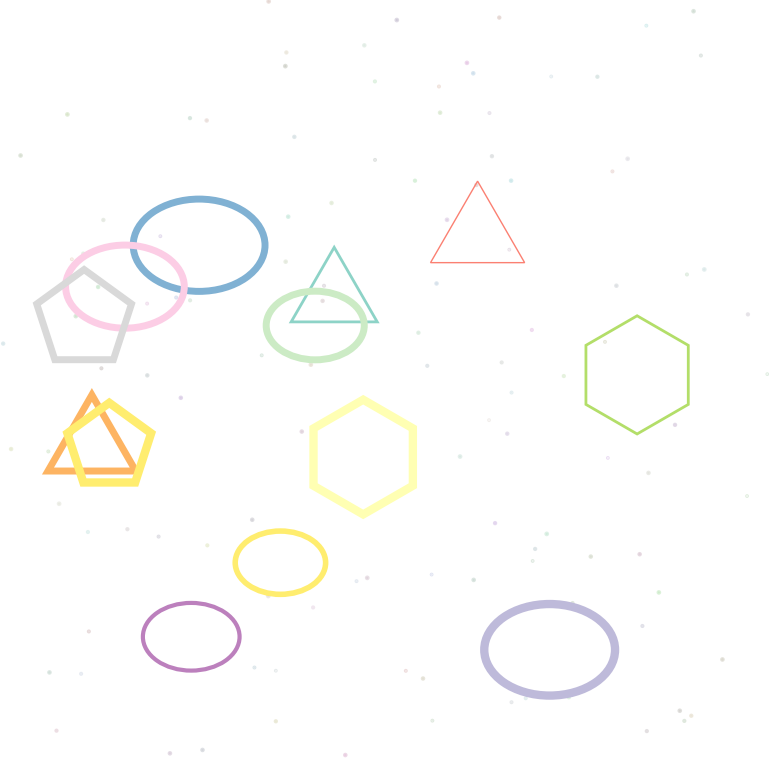[{"shape": "triangle", "thickness": 1, "radius": 0.32, "center": [0.434, 0.614]}, {"shape": "hexagon", "thickness": 3, "radius": 0.37, "center": [0.472, 0.406]}, {"shape": "oval", "thickness": 3, "radius": 0.42, "center": [0.714, 0.156]}, {"shape": "triangle", "thickness": 0.5, "radius": 0.35, "center": [0.62, 0.694]}, {"shape": "oval", "thickness": 2.5, "radius": 0.43, "center": [0.259, 0.682]}, {"shape": "triangle", "thickness": 2.5, "radius": 0.33, "center": [0.119, 0.421]}, {"shape": "hexagon", "thickness": 1, "radius": 0.38, "center": [0.827, 0.513]}, {"shape": "oval", "thickness": 2.5, "radius": 0.39, "center": [0.162, 0.628]}, {"shape": "pentagon", "thickness": 2.5, "radius": 0.32, "center": [0.109, 0.585]}, {"shape": "oval", "thickness": 1.5, "radius": 0.31, "center": [0.248, 0.173]}, {"shape": "oval", "thickness": 2.5, "radius": 0.32, "center": [0.409, 0.577]}, {"shape": "oval", "thickness": 2, "radius": 0.29, "center": [0.364, 0.269]}, {"shape": "pentagon", "thickness": 3, "radius": 0.29, "center": [0.142, 0.42]}]